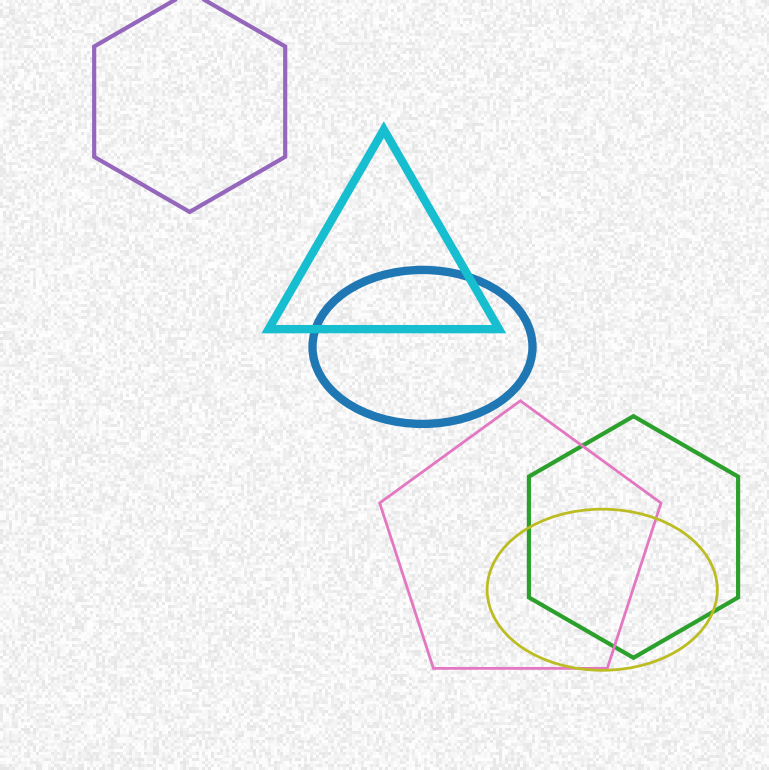[{"shape": "oval", "thickness": 3, "radius": 0.71, "center": [0.549, 0.549]}, {"shape": "hexagon", "thickness": 1.5, "radius": 0.78, "center": [0.823, 0.303]}, {"shape": "hexagon", "thickness": 1.5, "radius": 0.72, "center": [0.246, 0.868]}, {"shape": "pentagon", "thickness": 1, "radius": 0.96, "center": [0.676, 0.287]}, {"shape": "oval", "thickness": 1, "radius": 0.75, "center": [0.782, 0.234]}, {"shape": "triangle", "thickness": 3, "radius": 0.86, "center": [0.498, 0.659]}]